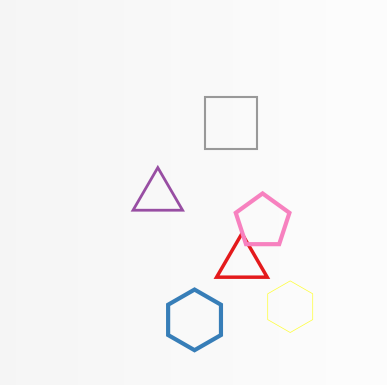[{"shape": "triangle", "thickness": 2.5, "radius": 0.38, "center": [0.624, 0.318]}, {"shape": "hexagon", "thickness": 3, "radius": 0.39, "center": [0.502, 0.169]}, {"shape": "triangle", "thickness": 2, "radius": 0.37, "center": [0.407, 0.491]}, {"shape": "hexagon", "thickness": 0.5, "radius": 0.34, "center": [0.749, 0.203]}, {"shape": "pentagon", "thickness": 3, "radius": 0.36, "center": [0.678, 0.425]}, {"shape": "square", "thickness": 1.5, "radius": 0.34, "center": [0.597, 0.68]}]